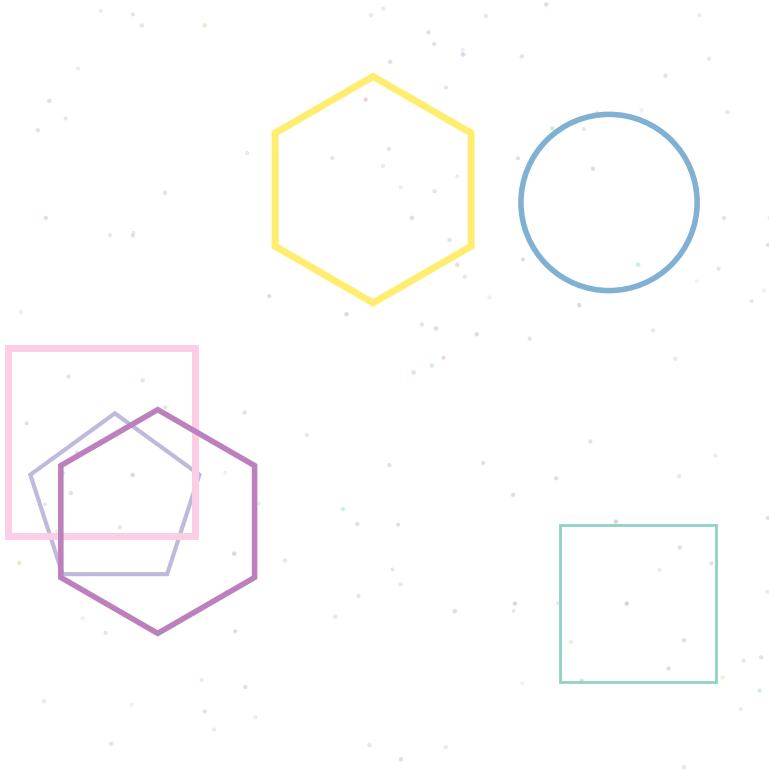[{"shape": "square", "thickness": 1, "radius": 0.51, "center": [0.829, 0.216]}, {"shape": "pentagon", "thickness": 1.5, "radius": 0.58, "center": [0.149, 0.348]}, {"shape": "circle", "thickness": 2, "radius": 0.57, "center": [0.791, 0.737]}, {"shape": "square", "thickness": 2.5, "radius": 0.61, "center": [0.132, 0.426]}, {"shape": "hexagon", "thickness": 2, "radius": 0.73, "center": [0.205, 0.323]}, {"shape": "hexagon", "thickness": 2.5, "radius": 0.74, "center": [0.485, 0.754]}]